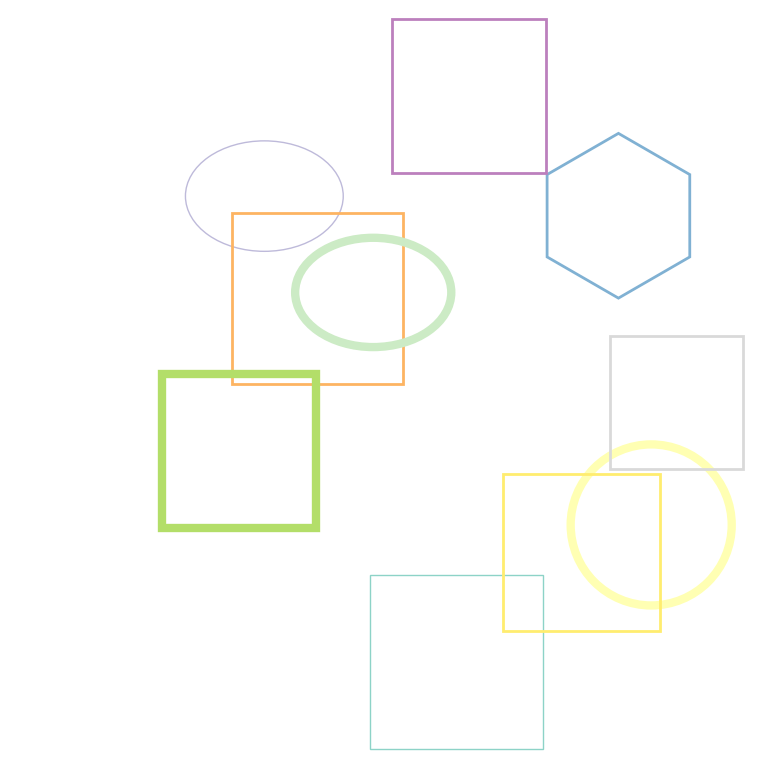[{"shape": "square", "thickness": 0.5, "radius": 0.56, "center": [0.593, 0.141]}, {"shape": "circle", "thickness": 3, "radius": 0.52, "center": [0.846, 0.318]}, {"shape": "oval", "thickness": 0.5, "radius": 0.51, "center": [0.343, 0.745]}, {"shape": "hexagon", "thickness": 1, "radius": 0.53, "center": [0.803, 0.72]}, {"shape": "square", "thickness": 1, "radius": 0.56, "center": [0.413, 0.613]}, {"shape": "square", "thickness": 3, "radius": 0.5, "center": [0.311, 0.414]}, {"shape": "square", "thickness": 1, "radius": 0.43, "center": [0.879, 0.477]}, {"shape": "square", "thickness": 1, "radius": 0.5, "center": [0.609, 0.875]}, {"shape": "oval", "thickness": 3, "radius": 0.51, "center": [0.485, 0.62]}, {"shape": "square", "thickness": 1, "radius": 0.51, "center": [0.755, 0.282]}]